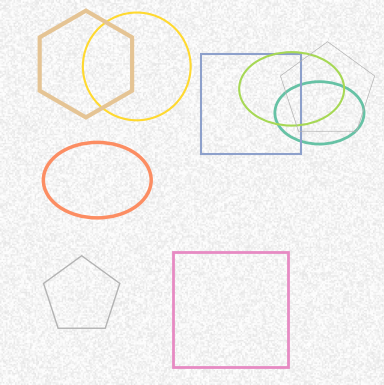[{"shape": "oval", "thickness": 2, "radius": 0.58, "center": [0.83, 0.707]}, {"shape": "oval", "thickness": 2.5, "radius": 0.7, "center": [0.253, 0.532]}, {"shape": "square", "thickness": 1.5, "radius": 0.65, "center": [0.652, 0.729]}, {"shape": "square", "thickness": 2, "radius": 0.75, "center": [0.598, 0.197]}, {"shape": "oval", "thickness": 1.5, "radius": 0.68, "center": [0.758, 0.769]}, {"shape": "circle", "thickness": 1.5, "radius": 0.7, "center": [0.355, 0.827]}, {"shape": "hexagon", "thickness": 3, "radius": 0.69, "center": [0.223, 0.834]}, {"shape": "pentagon", "thickness": 0.5, "radius": 0.64, "center": [0.851, 0.763]}, {"shape": "pentagon", "thickness": 1, "radius": 0.52, "center": [0.212, 0.232]}]